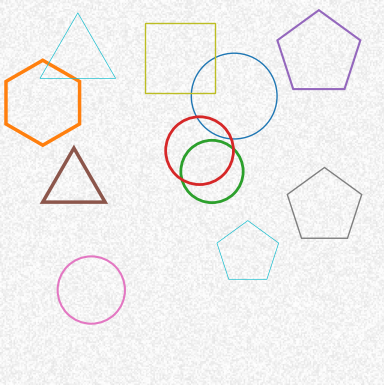[{"shape": "circle", "thickness": 1, "radius": 0.56, "center": [0.608, 0.75]}, {"shape": "hexagon", "thickness": 2.5, "radius": 0.55, "center": [0.111, 0.733]}, {"shape": "circle", "thickness": 2, "radius": 0.4, "center": [0.551, 0.555]}, {"shape": "circle", "thickness": 2, "radius": 0.44, "center": [0.518, 0.609]}, {"shape": "pentagon", "thickness": 1.5, "radius": 0.57, "center": [0.828, 0.86]}, {"shape": "triangle", "thickness": 2.5, "radius": 0.47, "center": [0.192, 0.522]}, {"shape": "circle", "thickness": 1.5, "radius": 0.44, "center": [0.237, 0.247]}, {"shape": "pentagon", "thickness": 1, "radius": 0.51, "center": [0.843, 0.463]}, {"shape": "square", "thickness": 1, "radius": 0.45, "center": [0.468, 0.849]}, {"shape": "pentagon", "thickness": 0.5, "radius": 0.42, "center": [0.644, 0.343]}, {"shape": "triangle", "thickness": 0.5, "radius": 0.57, "center": [0.202, 0.853]}]